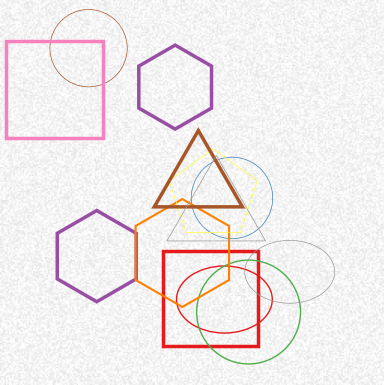[{"shape": "square", "thickness": 2.5, "radius": 0.62, "center": [0.546, 0.225]}, {"shape": "oval", "thickness": 1, "radius": 0.62, "center": [0.583, 0.222]}, {"shape": "circle", "thickness": 0.5, "radius": 0.53, "center": [0.603, 0.486]}, {"shape": "circle", "thickness": 1, "radius": 0.67, "center": [0.646, 0.19]}, {"shape": "hexagon", "thickness": 2.5, "radius": 0.59, "center": [0.251, 0.335]}, {"shape": "hexagon", "thickness": 2.5, "radius": 0.55, "center": [0.455, 0.774]}, {"shape": "hexagon", "thickness": 1.5, "radius": 0.7, "center": [0.474, 0.343]}, {"shape": "pentagon", "thickness": 0.5, "radius": 0.6, "center": [0.554, 0.494]}, {"shape": "circle", "thickness": 0.5, "radius": 0.5, "center": [0.23, 0.875]}, {"shape": "triangle", "thickness": 2.5, "radius": 0.66, "center": [0.515, 0.529]}, {"shape": "square", "thickness": 2.5, "radius": 0.63, "center": [0.142, 0.768]}, {"shape": "triangle", "thickness": 0.5, "radius": 0.74, "center": [0.562, 0.448]}, {"shape": "oval", "thickness": 0.5, "radius": 0.58, "center": [0.752, 0.294]}]